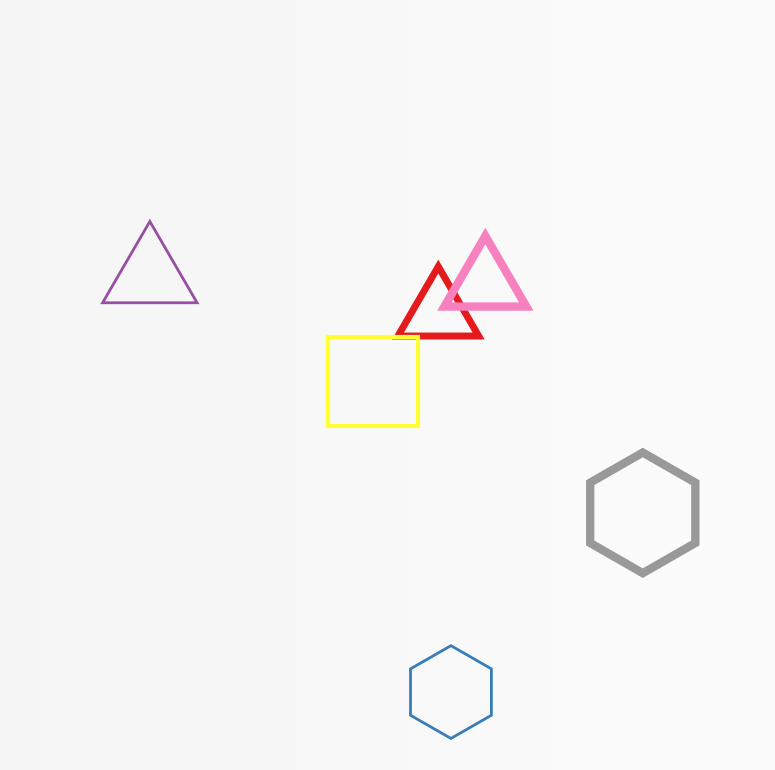[{"shape": "triangle", "thickness": 2.5, "radius": 0.3, "center": [0.566, 0.594]}, {"shape": "hexagon", "thickness": 1, "radius": 0.3, "center": [0.582, 0.101]}, {"shape": "triangle", "thickness": 1, "radius": 0.35, "center": [0.193, 0.642]}, {"shape": "square", "thickness": 1.5, "radius": 0.29, "center": [0.481, 0.505]}, {"shape": "triangle", "thickness": 3, "radius": 0.31, "center": [0.626, 0.632]}, {"shape": "hexagon", "thickness": 3, "radius": 0.39, "center": [0.829, 0.334]}]